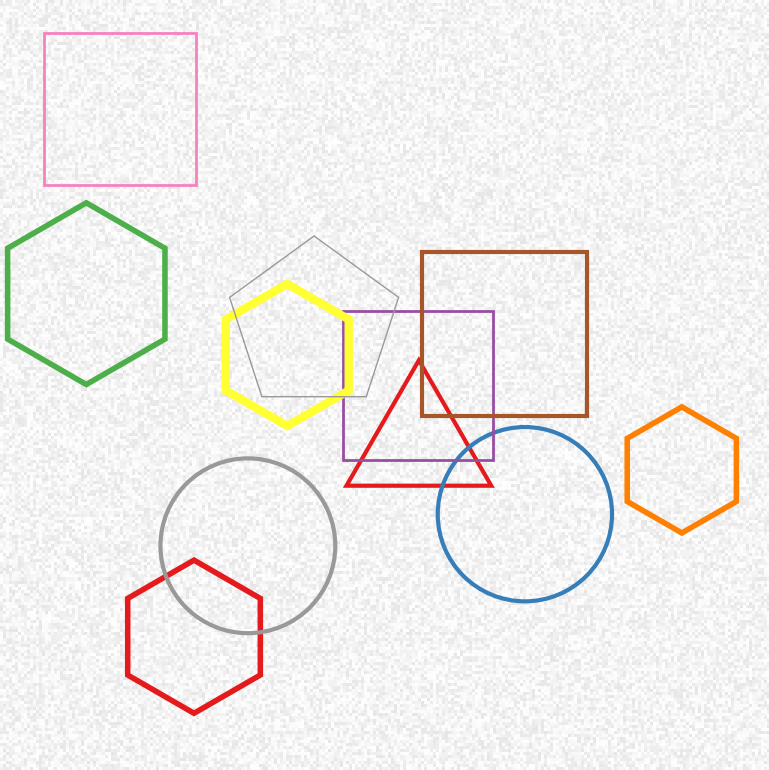[{"shape": "triangle", "thickness": 1.5, "radius": 0.54, "center": [0.544, 0.423]}, {"shape": "hexagon", "thickness": 2, "radius": 0.5, "center": [0.252, 0.173]}, {"shape": "circle", "thickness": 1.5, "radius": 0.57, "center": [0.682, 0.332]}, {"shape": "hexagon", "thickness": 2, "radius": 0.59, "center": [0.112, 0.619]}, {"shape": "square", "thickness": 1, "radius": 0.49, "center": [0.543, 0.499]}, {"shape": "hexagon", "thickness": 2, "radius": 0.41, "center": [0.885, 0.39]}, {"shape": "hexagon", "thickness": 3, "radius": 0.46, "center": [0.373, 0.539]}, {"shape": "square", "thickness": 1.5, "radius": 0.53, "center": [0.655, 0.566]}, {"shape": "square", "thickness": 1, "radius": 0.49, "center": [0.156, 0.859]}, {"shape": "pentagon", "thickness": 0.5, "radius": 0.58, "center": [0.408, 0.578]}, {"shape": "circle", "thickness": 1.5, "radius": 0.57, "center": [0.322, 0.291]}]